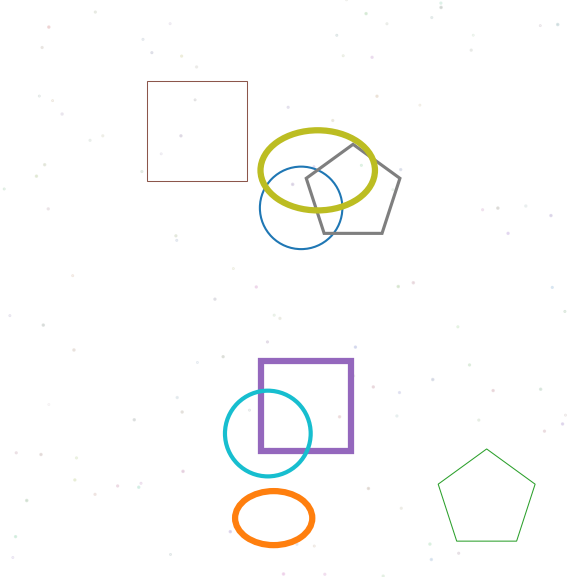[{"shape": "circle", "thickness": 1, "radius": 0.36, "center": [0.521, 0.639]}, {"shape": "oval", "thickness": 3, "radius": 0.33, "center": [0.474, 0.102]}, {"shape": "pentagon", "thickness": 0.5, "radius": 0.44, "center": [0.843, 0.133]}, {"shape": "square", "thickness": 3, "radius": 0.39, "center": [0.529, 0.296]}, {"shape": "square", "thickness": 0.5, "radius": 0.43, "center": [0.341, 0.773]}, {"shape": "pentagon", "thickness": 1.5, "radius": 0.43, "center": [0.611, 0.664]}, {"shape": "oval", "thickness": 3, "radius": 0.5, "center": [0.55, 0.704]}, {"shape": "circle", "thickness": 2, "radius": 0.37, "center": [0.464, 0.248]}]